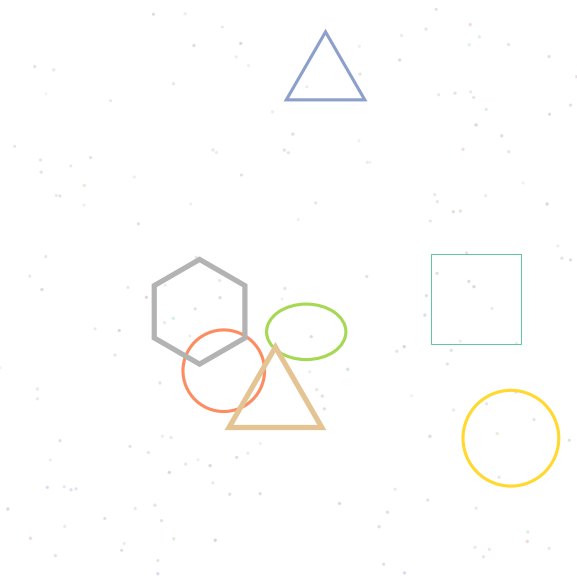[{"shape": "square", "thickness": 0.5, "radius": 0.39, "center": [0.824, 0.481]}, {"shape": "circle", "thickness": 1.5, "radius": 0.35, "center": [0.387, 0.357]}, {"shape": "triangle", "thickness": 1.5, "radius": 0.39, "center": [0.564, 0.865]}, {"shape": "oval", "thickness": 1.5, "radius": 0.34, "center": [0.53, 0.425]}, {"shape": "circle", "thickness": 1.5, "radius": 0.41, "center": [0.885, 0.24]}, {"shape": "triangle", "thickness": 2.5, "radius": 0.46, "center": [0.477, 0.305]}, {"shape": "hexagon", "thickness": 2.5, "radius": 0.45, "center": [0.346, 0.459]}]